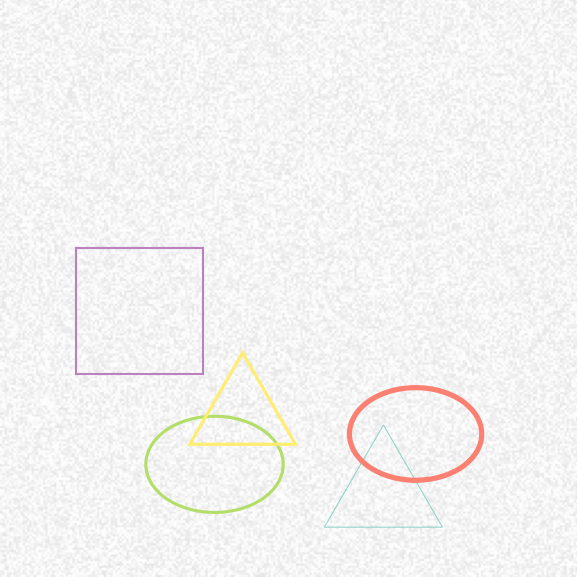[{"shape": "triangle", "thickness": 0.5, "radius": 0.59, "center": [0.664, 0.145]}, {"shape": "oval", "thickness": 2.5, "radius": 0.57, "center": [0.72, 0.248]}, {"shape": "oval", "thickness": 1.5, "radius": 0.59, "center": [0.371, 0.195]}, {"shape": "square", "thickness": 1, "radius": 0.55, "center": [0.242, 0.46]}, {"shape": "triangle", "thickness": 1.5, "radius": 0.53, "center": [0.42, 0.283]}]